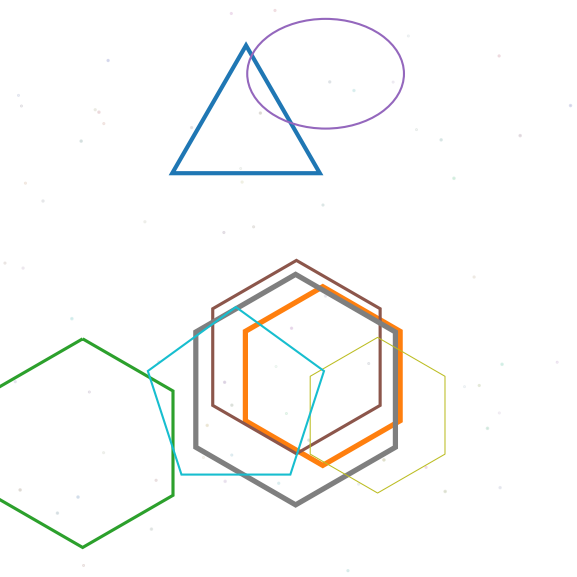[{"shape": "triangle", "thickness": 2, "radius": 0.74, "center": [0.426, 0.773]}, {"shape": "hexagon", "thickness": 2.5, "radius": 0.77, "center": [0.559, 0.348]}, {"shape": "hexagon", "thickness": 1.5, "radius": 0.9, "center": [0.143, 0.232]}, {"shape": "oval", "thickness": 1, "radius": 0.68, "center": [0.564, 0.871]}, {"shape": "hexagon", "thickness": 1.5, "radius": 0.84, "center": [0.513, 0.381]}, {"shape": "hexagon", "thickness": 2.5, "radius": 1.0, "center": [0.512, 0.324]}, {"shape": "hexagon", "thickness": 0.5, "radius": 0.67, "center": [0.654, 0.28]}, {"shape": "pentagon", "thickness": 1, "radius": 0.8, "center": [0.409, 0.307]}]